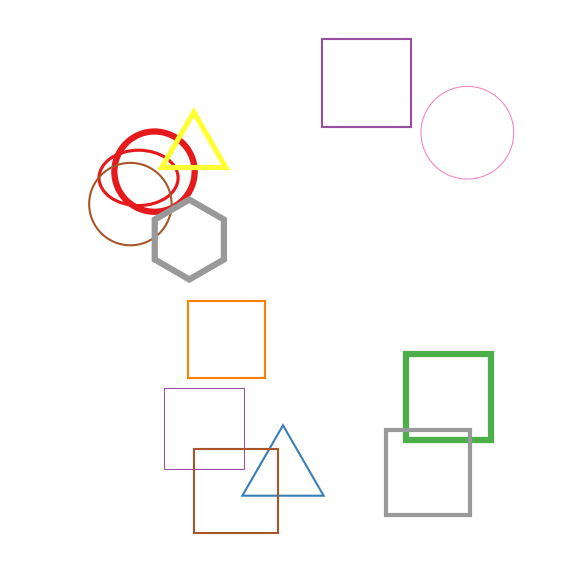[{"shape": "circle", "thickness": 3, "radius": 0.35, "center": [0.268, 0.702]}, {"shape": "oval", "thickness": 1.5, "radius": 0.34, "center": [0.24, 0.691]}, {"shape": "triangle", "thickness": 1, "radius": 0.41, "center": [0.49, 0.181]}, {"shape": "square", "thickness": 3, "radius": 0.37, "center": [0.777, 0.311]}, {"shape": "square", "thickness": 1, "radius": 0.38, "center": [0.635, 0.856]}, {"shape": "square", "thickness": 0.5, "radius": 0.35, "center": [0.353, 0.257]}, {"shape": "square", "thickness": 1, "radius": 0.33, "center": [0.392, 0.411]}, {"shape": "triangle", "thickness": 2.5, "radius": 0.32, "center": [0.336, 0.741]}, {"shape": "square", "thickness": 1, "radius": 0.36, "center": [0.409, 0.149]}, {"shape": "circle", "thickness": 1, "radius": 0.36, "center": [0.226, 0.646]}, {"shape": "circle", "thickness": 0.5, "radius": 0.4, "center": [0.809, 0.769]}, {"shape": "hexagon", "thickness": 3, "radius": 0.35, "center": [0.328, 0.584]}, {"shape": "square", "thickness": 2, "radius": 0.37, "center": [0.741, 0.181]}]